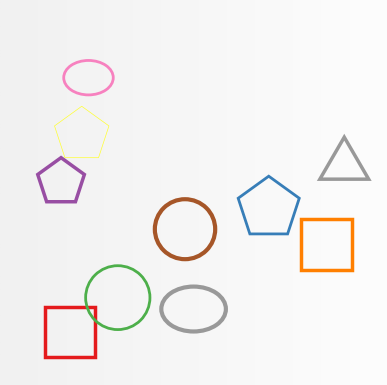[{"shape": "square", "thickness": 2.5, "radius": 0.32, "center": [0.181, 0.138]}, {"shape": "pentagon", "thickness": 2, "radius": 0.41, "center": [0.693, 0.459]}, {"shape": "circle", "thickness": 2, "radius": 0.41, "center": [0.304, 0.227]}, {"shape": "pentagon", "thickness": 2.5, "radius": 0.32, "center": [0.158, 0.527]}, {"shape": "square", "thickness": 2.5, "radius": 0.33, "center": [0.842, 0.365]}, {"shape": "pentagon", "thickness": 0.5, "radius": 0.37, "center": [0.211, 0.65]}, {"shape": "circle", "thickness": 3, "radius": 0.39, "center": [0.477, 0.405]}, {"shape": "oval", "thickness": 2, "radius": 0.32, "center": [0.228, 0.798]}, {"shape": "oval", "thickness": 3, "radius": 0.42, "center": [0.5, 0.197]}, {"shape": "triangle", "thickness": 2.5, "radius": 0.36, "center": [0.888, 0.571]}]